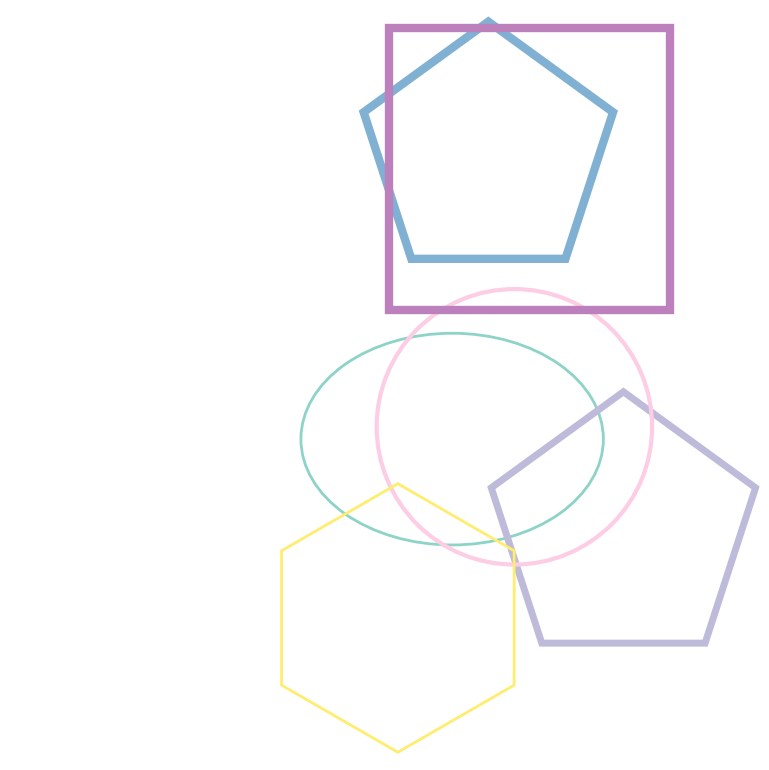[{"shape": "oval", "thickness": 1, "radius": 0.98, "center": [0.587, 0.43]}, {"shape": "pentagon", "thickness": 2.5, "radius": 0.9, "center": [0.81, 0.311]}, {"shape": "pentagon", "thickness": 3, "radius": 0.85, "center": [0.634, 0.802]}, {"shape": "circle", "thickness": 1.5, "radius": 0.89, "center": [0.668, 0.446]}, {"shape": "square", "thickness": 3, "radius": 0.91, "center": [0.687, 0.78]}, {"shape": "hexagon", "thickness": 1, "radius": 0.87, "center": [0.517, 0.197]}]